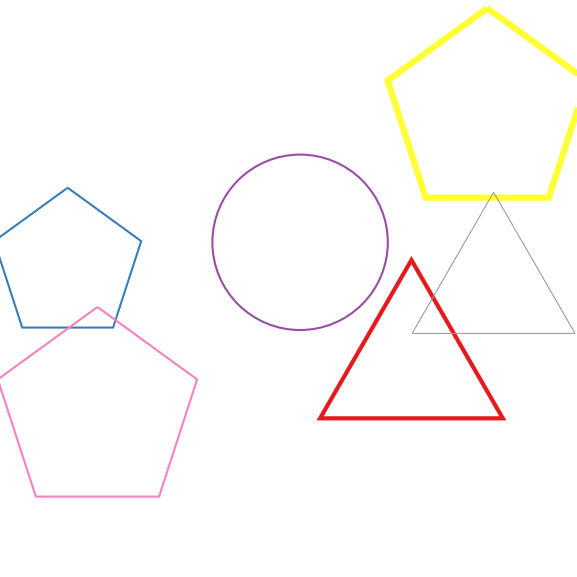[{"shape": "triangle", "thickness": 2, "radius": 0.91, "center": [0.712, 0.366]}, {"shape": "pentagon", "thickness": 1, "radius": 0.67, "center": [0.117, 0.54]}, {"shape": "circle", "thickness": 1, "radius": 0.76, "center": [0.52, 0.58]}, {"shape": "pentagon", "thickness": 3, "radius": 0.91, "center": [0.844, 0.804]}, {"shape": "pentagon", "thickness": 1, "radius": 0.91, "center": [0.169, 0.286]}, {"shape": "triangle", "thickness": 0.5, "radius": 0.81, "center": [0.855, 0.503]}]